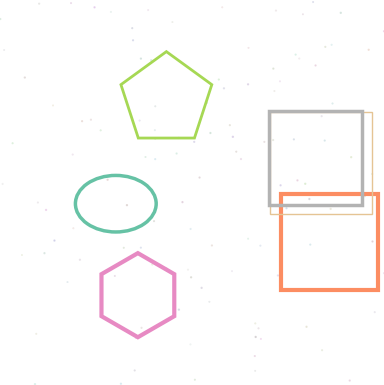[{"shape": "oval", "thickness": 2.5, "radius": 0.52, "center": [0.301, 0.471]}, {"shape": "square", "thickness": 3, "radius": 0.62, "center": [0.856, 0.37]}, {"shape": "hexagon", "thickness": 3, "radius": 0.55, "center": [0.358, 0.233]}, {"shape": "pentagon", "thickness": 2, "radius": 0.62, "center": [0.432, 0.742]}, {"shape": "square", "thickness": 1, "radius": 0.66, "center": [0.834, 0.576]}, {"shape": "square", "thickness": 2.5, "radius": 0.61, "center": [0.819, 0.59]}]